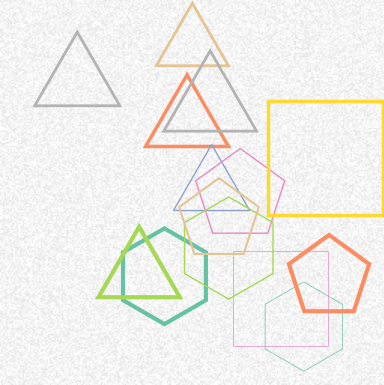[{"shape": "hexagon", "thickness": 3, "radius": 0.62, "center": [0.427, 0.282]}, {"shape": "hexagon", "thickness": 0.5, "radius": 0.58, "center": [0.789, 0.152]}, {"shape": "pentagon", "thickness": 3, "radius": 0.55, "center": [0.855, 0.28]}, {"shape": "triangle", "thickness": 2.5, "radius": 0.62, "center": [0.486, 0.682]}, {"shape": "triangle", "thickness": 1, "radius": 0.57, "center": [0.55, 0.51]}, {"shape": "square", "thickness": 0.5, "radius": 0.61, "center": [0.728, 0.225]}, {"shape": "pentagon", "thickness": 1, "radius": 0.61, "center": [0.624, 0.493]}, {"shape": "triangle", "thickness": 3, "radius": 0.61, "center": [0.361, 0.289]}, {"shape": "hexagon", "thickness": 1, "radius": 0.66, "center": [0.594, 0.356]}, {"shape": "square", "thickness": 2.5, "radius": 0.74, "center": [0.845, 0.59]}, {"shape": "triangle", "thickness": 2, "radius": 0.54, "center": [0.5, 0.883]}, {"shape": "pentagon", "thickness": 1.5, "radius": 0.54, "center": [0.569, 0.428]}, {"shape": "triangle", "thickness": 2, "radius": 0.7, "center": [0.546, 0.729]}, {"shape": "triangle", "thickness": 2, "radius": 0.64, "center": [0.201, 0.789]}]